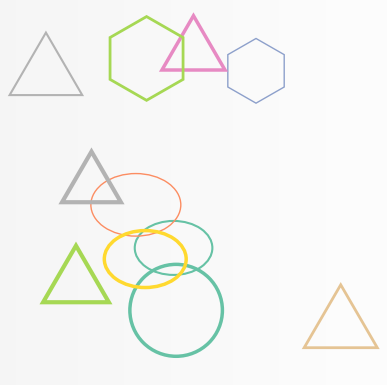[{"shape": "oval", "thickness": 1.5, "radius": 0.5, "center": [0.448, 0.356]}, {"shape": "circle", "thickness": 2.5, "radius": 0.6, "center": [0.455, 0.194]}, {"shape": "oval", "thickness": 1, "radius": 0.58, "center": [0.351, 0.468]}, {"shape": "hexagon", "thickness": 1, "radius": 0.42, "center": [0.661, 0.816]}, {"shape": "triangle", "thickness": 2.5, "radius": 0.47, "center": [0.499, 0.865]}, {"shape": "hexagon", "thickness": 2, "radius": 0.54, "center": [0.378, 0.848]}, {"shape": "triangle", "thickness": 3, "radius": 0.49, "center": [0.196, 0.264]}, {"shape": "oval", "thickness": 2.5, "radius": 0.53, "center": [0.375, 0.327]}, {"shape": "triangle", "thickness": 2, "radius": 0.54, "center": [0.879, 0.151]}, {"shape": "triangle", "thickness": 3, "radius": 0.44, "center": [0.236, 0.519]}, {"shape": "triangle", "thickness": 1.5, "radius": 0.54, "center": [0.119, 0.807]}]